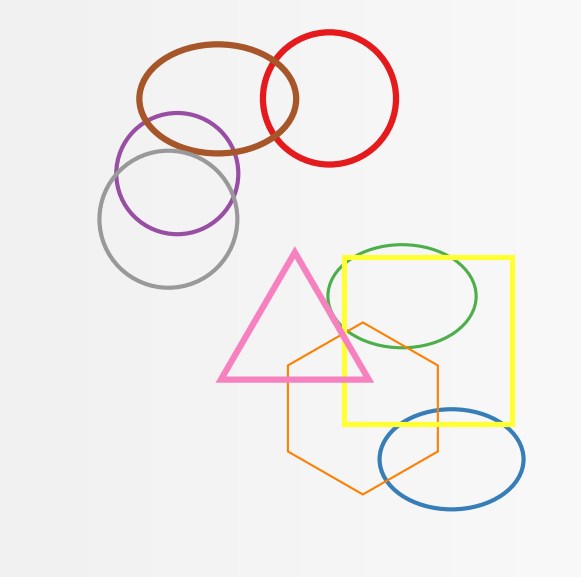[{"shape": "circle", "thickness": 3, "radius": 0.57, "center": [0.567, 0.829]}, {"shape": "oval", "thickness": 2, "radius": 0.62, "center": [0.777, 0.204]}, {"shape": "oval", "thickness": 1.5, "radius": 0.64, "center": [0.692, 0.486]}, {"shape": "circle", "thickness": 2, "radius": 0.52, "center": [0.305, 0.699]}, {"shape": "hexagon", "thickness": 1, "radius": 0.74, "center": [0.624, 0.292]}, {"shape": "square", "thickness": 2.5, "radius": 0.72, "center": [0.737, 0.41]}, {"shape": "oval", "thickness": 3, "radius": 0.67, "center": [0.375, 0.828]}, {"shape": "triangle", "thickness": 3, "radius": 0.73, "center": [0.507, 0.415]}, {"shape": "circle", "thickness": 2, "radius": 0.59, "center": [0.29, 0.62]}]